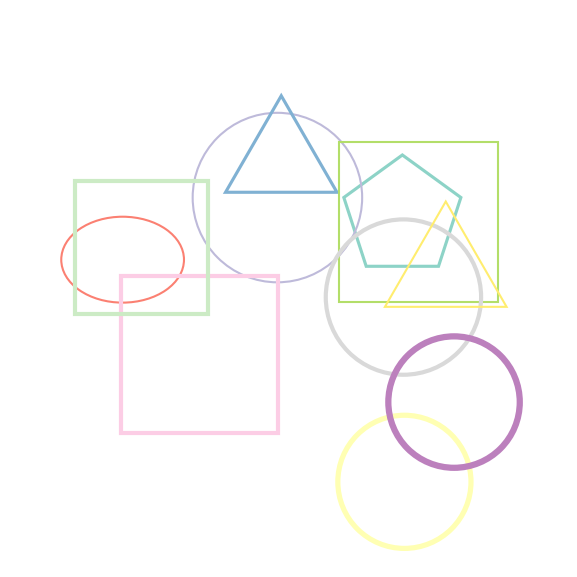[{"shape": "pentagon", "thickness": 1.5, "radius": 0.53, "center": [0.697, 0.624]}, {"shape": "circle", "thickness": 2.5, "radius": 0.58, "center": [0.7, 0.165]}, {"shape": "circle", "thickness": 1, "radius": 0.73, "center": [0.48, 0.657]}, {"shape": "oval", "thickness": 1, "radius": 0.53, "center": [0.212, 0.549]}, {"shape": "triangle", "thickness": 1.5, "radius": 0.56, "center": [0.487, 0.722]}, {"shape": "square", "thickness": 1, "radius": 0.69, "center": [0.725, 0.615]}, {"shape": "square", "thickness": 2, "radius": 0.68, "center": [0.346, 0.386]}, {"shape": "circle", "thickness": 2, "radius": 0.67, "center": [0.699, 0.485]}, {"shape": "circle", "thickness": 3, "radius": 0.57, "center": [0.786, 0.303]}, {"shape": "square", "thickness": 2, "radius": 0.58, "center": [0.244, 0.571]}, {"shape": "triangle", "thickness": 1, "radius": 0.61, "center": [0.772, 0.529]}]